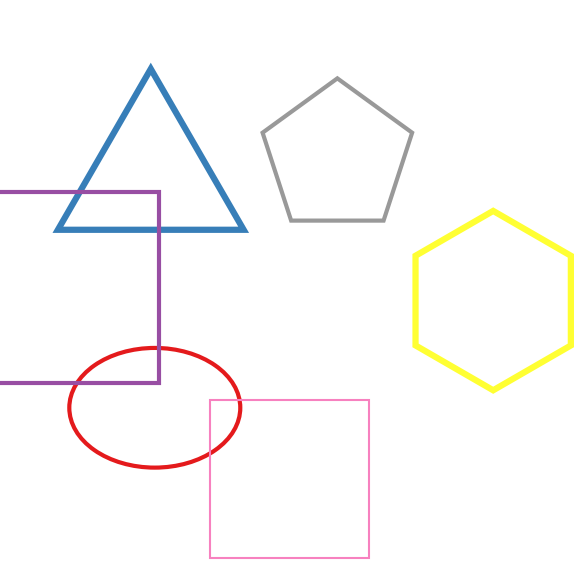[{"shape": "oval", "thickness": 2, "radius": 0.74, "center": [0.268, 0.293]}, {"shape": "triangle", "thickness": 3, "radius": 0.93, "center": [0.261, 0.694]}, {"shape": "square", "thickness": 2, "radius": 0.82, "center": [0.11, 0.501]}, {"shape": "hexagon", "thickness": 3, "radius": 0.78, "center": [0.854, 0.479]}, {"shape": "square", "thickness": 1, "radius": 0.69, "center": [0.501, 0.17]}, {"shape": "pentagon", "thickness": 2, "radius": 0.68, "center": [0.584, 0.727]}]